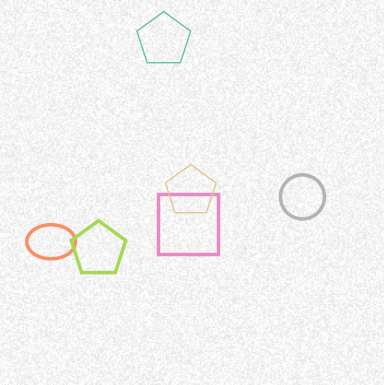[{"shape": "pentagon", "thickness": 1, "radius": 0.37, "center": [0.425, 0.896]}, {"shape": "oval", "thickness": 2.5, "radius": 0.32, "center": [0.133, 0.372]}, {"shape": "square", "thickness": 2.5, "radius": 0.39, "center": [0.487, 0.418]}, {"shape": "pentagon", "thickness": 2.5, "radius": 0.37, "center": [0.256, 0.352]}, {"shape": "pentagon", "thickness": 1, "radius": 0.35, "center": [0.495, 0.504]}, {"shape": "circle", "thickness": 2.5, "radius": 0.29, "center": [0.786, 0.489]}]